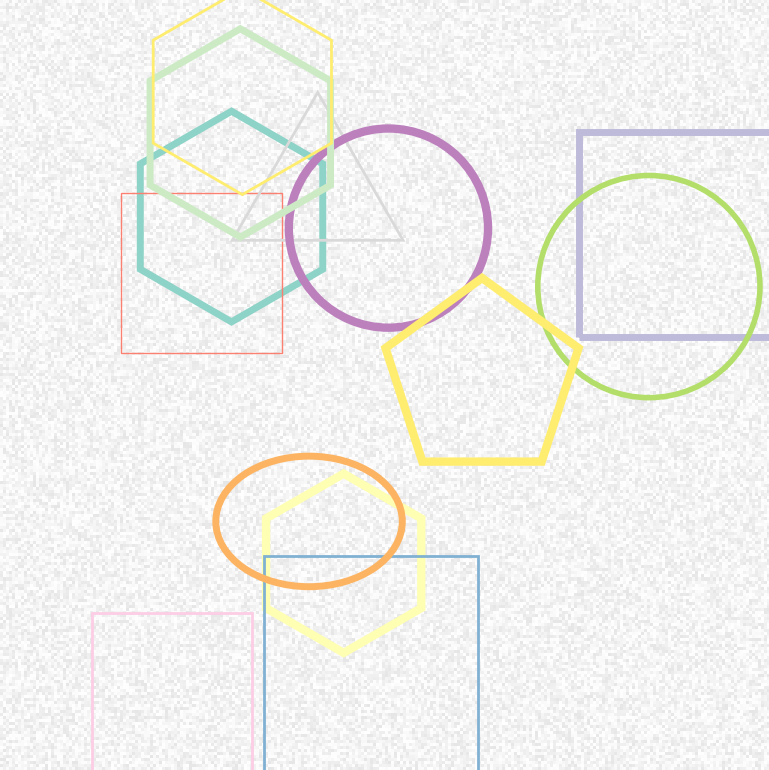[{"shape": "hexagon", "thickness": 2.5, "radius": 0.68, "center": [0.301, 0.719]}, {"shape": "hexagon", "thickness": 3, "radius": 0.58, "center": [0.446, 0.268]}, {"shape": "square", "thickness": 2.5, "radius": 0.67, "center": [0.885, 0.695]}, {"shape": "square", "thickness": 0.5, "radius": 0.52, "center": [0.262, 0.645]}, {"shape": "square", "thickness": 1, "radius": 0.7, "center": [0.482, 0.139]}, {"shape": "oval", "thickness": 2.5, "radius": 0.61, "center": [0.401, 0.323]}, {"shape": "circle", "thickness": 2, "radius": 0.72, "center": [0.843, 0.628]}, {"shape": "square", "thickness": 1, "radius": 0.52, "center": [0.224, 0.1]}, {"shape": "triangle", "thickness": 1, "radius": 0.64, "center": [0.413, 0.752]}, {"shape": "circle", "thickness": 3, "radius": 0.65, "center": [0.504, 0.704]}, {"shape": "hexagon", "thickness": 2.5, "radius": 0.68, "center": [0.312, 0.827]}, {"shape": "pentagon", "thickness": 3, "radius": 0.66, "center": [0.626, 0.507]}, {"shape": "hexagon", "thickness": 1, "radius": 0.67, "center": [0.315, 0.881]}]